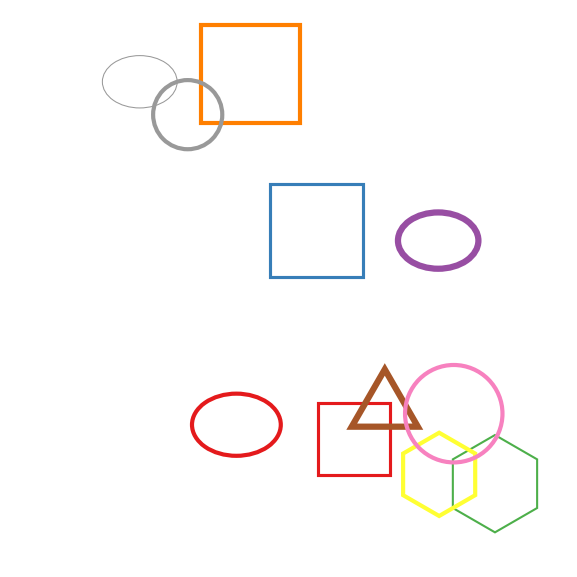[{"shape": "square", "thickness": 1.5, "radius": 0.31, "center": [0.613, 0.239]}, {"shape": "oval", "thickness": 2, "radius": 0.38, "center": [0.409, 0.264]}, {"shape": "square", "thickness": 1.5, "radius": 0.4, "center": [0.548, 0.601]}, {"shape": "hexagon", "thickness": 1, "radius": 0.42, "center": [0.857, 0.162]}, {"shape": "oval", "thickness": 3, "radius": 0.35, "center": [0.759, 0.583]}, {"shape": "square", "thickness": 2, "radius": 0.43, "center": [0.434, 0.871]}, {"shape": "hexagon", "thickness": 2, "radius": 0.36, "center": [0.76, 0.178]}, {"shape": "triangle", "thickness": 3, "radius": 0.33, "center": [0.666, 0.293]}, {"shape": "circle", "thickness": 2, "radius": 0.42, "center": [0.786, 0.283]}, {"shape": "oval", "thickness": 0.5, "radius": 0.32, "center": [0.242, 0.858]}, {"shape": "circle", "thickness": 2, "radius": 0.3, "center": [0.325, 0.801]}]